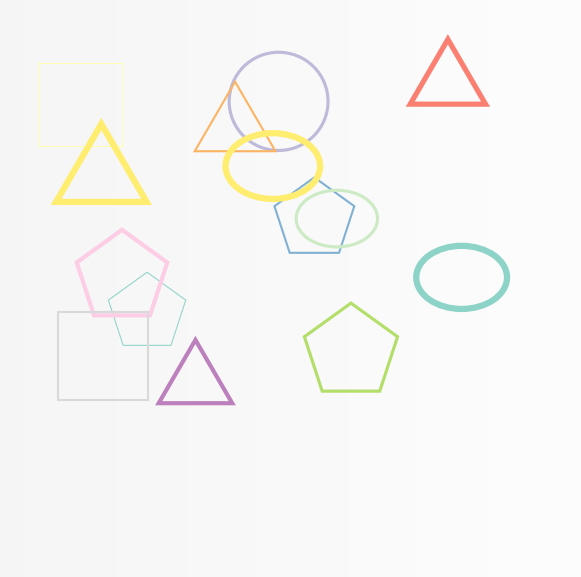[{"shape": "pentagon", "thickness": 0.5, "radius": 0.35, "center": [0.253, 0.458]}, {"shape": "oval", "thickness": 3, "radius": 0.39, "center": [0.794, 0.519]}, {"shape": "square", "thickness": 0.5, "radius": 0.36, "center": [0.137, 0.818]}, {"shape": "circle", "thickness": 1.5, "radius": 0.43, "center": [0.479, 0.824]}, {"shape": "triangle", "thickness": 2.5, "radius": 0.37, "center": [0.771, 0.856]}, {"shape": "pentagon", "thickness": 1, "radius": 0.36, "center": [0.541, 0.62]}, {"shape": "triangle", "thickness": 1, "radius": 0.4, "center": [0.404, 0.777]}, {"shape": "pentagon", "thickness": 1.5, "radius": 0.42, "center": [0.604, 0.39]}, {"shape": "pentagon", "thickness": 2, "radius": 0.41, "center": [0.21, 0.519]}, {"shape": "square", "thickness": 1, "radius": 0.38, "center": [0.177, 0.383]}, {"shape": "triangle", "thickness": 2, "radius": 0.37, "center": [0.336, 0.337]}, {"shape": "oval", "thickness": 1.5, "radius": 0.35, "center": [0.58, 0.621]}, {"shape": "triangle", "thickness": 3, "radius": 0.45, "center": [0.174, 0.694]}, {"shape": "oval", "thickness": 3, "radius": 0.41, "center": [0.469, 0.712]}]